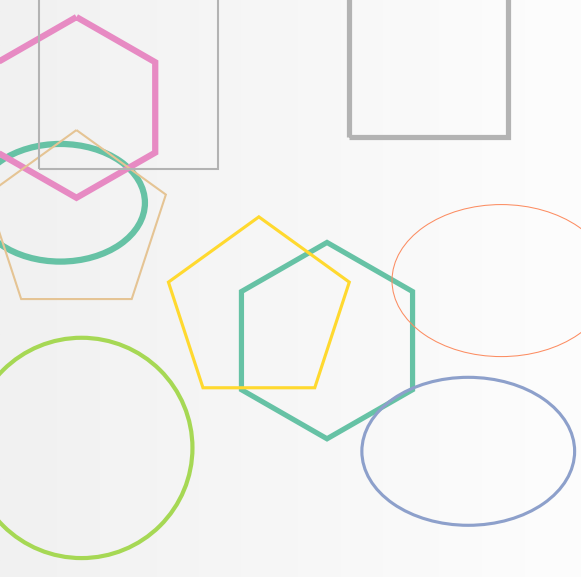[{"shape": "oval", "thickness": 3, "radius": 0.73, "center": [0.104, 0.648]}, {"shape": "hexagon", "thickness": 2.5, "radius": 0.85, "center": [0.563, 0.409]}, {"shape": "oval", "thickness": 0.5, "radius": 0.94, "center": [0.862, 0.513]}, {"shape": "oval", "thickness": 1.5, "radius": 0.92, "center": [0.806, 0.218]}, {"shape": "hexagon", "thickness": 3, "radius": 0.78, "center": [0.132, 0.813]}, {"shape": "circle", "thickness": 2, "radius": 0.95, "center": [0.14, 0.224]}, {"shape": "pentagon", "thickness": 1.5, "radius": 0.82, "center": [0.445, 0.46]}, {"shape": "pentagon", "thickness": 1, "radius": 0.81, "center": [0.132, 0.612]}, {"shape": "square", "thickness": 1, "radius": 0.77, "center": [0.222, 0.861]}, {"shape": "square", "thickness": 2.5, "radius": 0.68, "center": [0.737, 0.899]}]